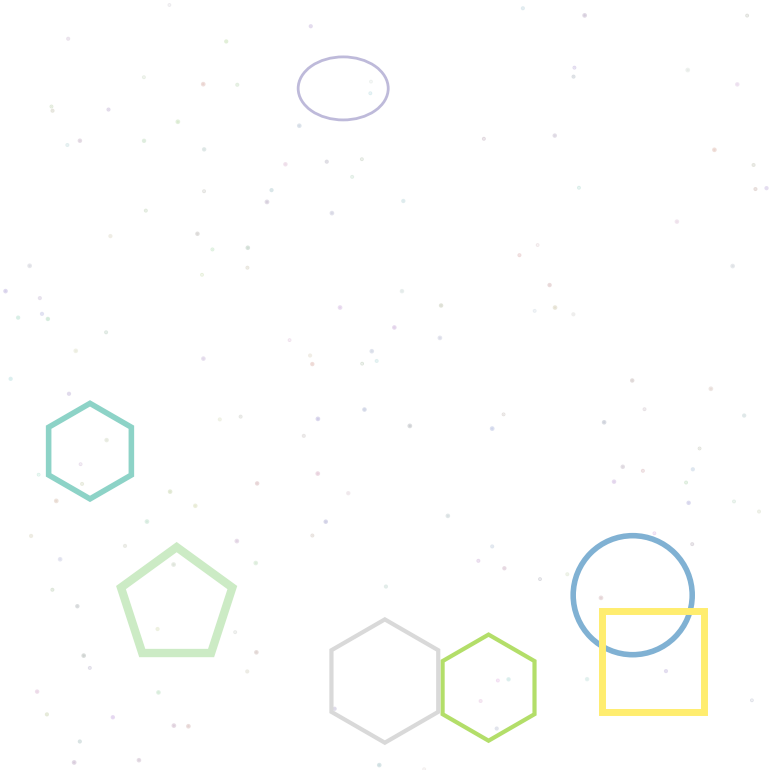[{"shape": "hexagon", "thickness": 2, "radius": 0.31, "center": [0.117, 0.414]}, {"shape": "oval", "thickness": 1, "radius": 0.29, "center": [0.446, 0.885]}, {"shape": "circle", "thickness": 2, "radius": 0.39, "center": [0.822, 0.227]}, {"shape": "hexagon", "thickness": 1.5, "radius": 0.34, "center": [0.634, 0.107]}, {"shape": "hexagon", "thickness": 1.5, "radius": 0.4, "center": [0.5, 0.116]}, {"shape": "pentagon", "thickness": 3, "radius": 0.38, "center": [0.229, 0.213]}, {"shape": "square", "thickness": 2.5, "radius": 0.33, "center": [0.848, 0.14]}]